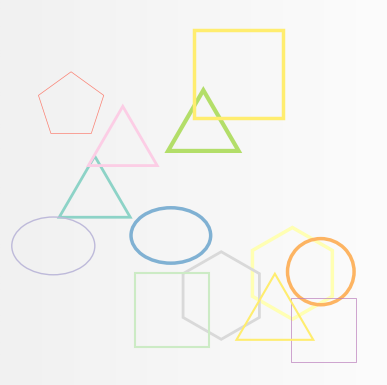[{"shape": "triangle", "thickness": 2, "radius": 0.53, "center": [0.244, 0.489]}, {"shape": "hexagon", "thickness": 2.5, "radius": 0.6, "center": [0.755, 0.29]}, {"shape": "oval", "thickness": 1, "radius": 0.54, "center": [0.138, 0.361]}, {"shape": "pentagon", "thickness": 0.5, "radius": 0.44, "center": [0.183, 0.725]}, {"shape": "oval", "thickness": 2.5, "radius": 0.51, "center": [0.441, 0.388]}, {"shape": "circle", "thickness": 2.5, "radius": 0.43, "center": [0.828, 0.294]}, {"shape": "triangle", "thickness": 3, "radius": 0.53, "center": [0.525, 0.661]}, {"shape": "triangle", "thickness": 2, "radius": 0.51, "center": [0.317, 0.621]}, {"shape": "hexagon", "thickness": 2, "radius": 0.57, "center": [0.571, 0.232]}, {"shape": "square", "thickness": 0.5, "radius": 0.42, "center": [0.835, 0.143]}, {"shape": "square", "thickness": 1.5, "radius": 0.48, "center": [0.444, 0.195]}, {"shape": "square", "thickness": 2.5, "radius": 0.57, "center": [0.615, 0.807]}, {"shape": "triangle", "thickness": 1.5, "radius": 0.57, "center": [0.709, 0.175]}]